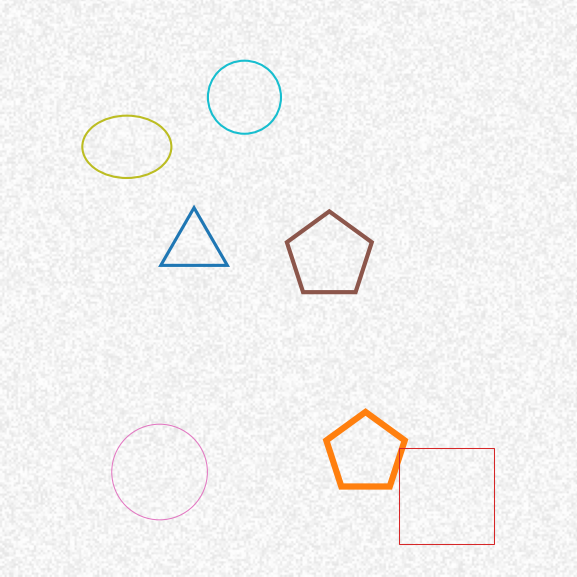[{"shape": "triangle", "thickness": 1.5, "radius": 0.33, "center": [0.336, 0.573]}, {"shape": "pentagon", "thickness": 3, "radius": 0.36, "center": [0.633, 0.214]}, {"shape": "square", "thickness": 0.5, "radius": 0.41, "center": [0.774, 0.14]}, {"shape": "pentagon", "thickness": 2, "radius": 0.39, "center": [0.57, 0.556]}, {"shape": "circle", "thickness": 0.5, "radius": 0.41, "center": [0.276, 0.182]}, {"shape": "oval", "thickness": 1, "radius": 0.39, "center": [0.22, 0.745]}, {"shape": "circle", "thickness": 1, "radius": 0.32, "center": [0.423, 0.831]}]